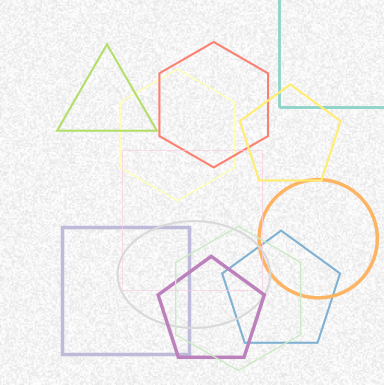[{"shape": "square", "thickness": 2, "radius": 0.75, "center": [0.874, 0.871]}, {"shape": "hexagon", "thickness": 1, "radius": 0.85, "center": [0.461, 0.65]}, {"shape": "square", "thickness": 2.5, "radius": 0.82, "center": [0.326, 0.246]}, {"shape": "hexagon", "thickness": 1.5, "radius": 0.81, "center": [0.555, 0.728]}, {"shape": "pentagon", "thickness": 1.5, "radius": 0.81, "center": [0.73, 0.24]}, {"shape": "circle", "thickness": 2.5, "radius": 0.77, "center": [0.827, 0.38]}, {"shape": "triangle", "thickness": 1.5, "radius": 0.75, "center": [0.278, 0.735]}, {"shape": "square", "thickness": 0.5, "radius": 0.91, "center": [0.5, 0.429]}, {"shape": "oval", "thickness": 1.5, "radius": 0.99, "center": [0.504, 0.287]}, {"shape": "pentagon", "thickness": 2.5, "radius": 0.72, "center": [0.549, 0.189]}, {"shape": "hexagon", "thickness": 1, "radius": 0.94, "center": [0.619, 0.225]}, {"shape": "pentagon", "thickness": 1.5, "radius": 0.69, "center": [0.754, 0.643]}]